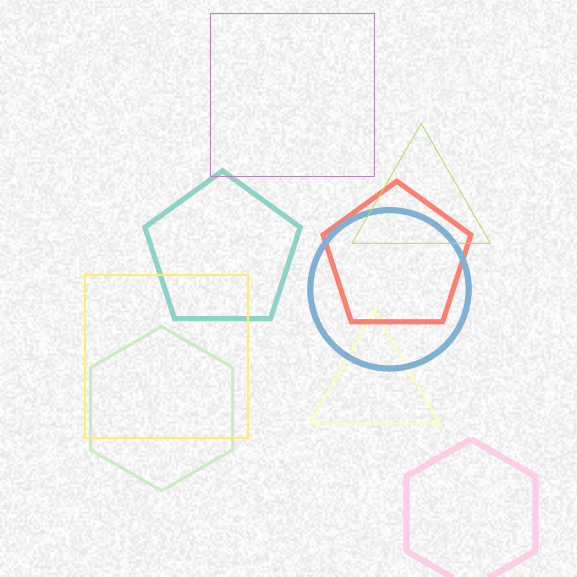[{"shape": "pentagon", "thickness": 2.5, "radius": 0.71, "center": [0.385, 0.562]}, {"shape": "triangle", "thickness": 1, "radius": 0.65, "center": [0.649, 0.331]}, {"shape": "pentagon", "thickness": 2.5, "radius": 0.67, "center": [0.687, 0.551]}, {"shape": "circle", "thickness": 3, "radius": 0.69, "center": [0.674, 0.498]}, {"shape": "triangle", "thickness": 0.5, "radius": 0.69, "center": [0.729, 0.647]}, {"shape": "hexagon", "thickness": 3, "radius": 0.64, "center": [0.816, 0.11]}, {"shape": "square", "thickness": 0.5, "radius": 0.71, "center": [0.506, 0.835]}, {"shape": "hexagon", "thickness": 1.5, "radius": 0.71, "center": [0.28, 0.291]}, {"shape": "square", "thickness": 1, "radius": 0.7, "center": [0.289, 0.381]}]